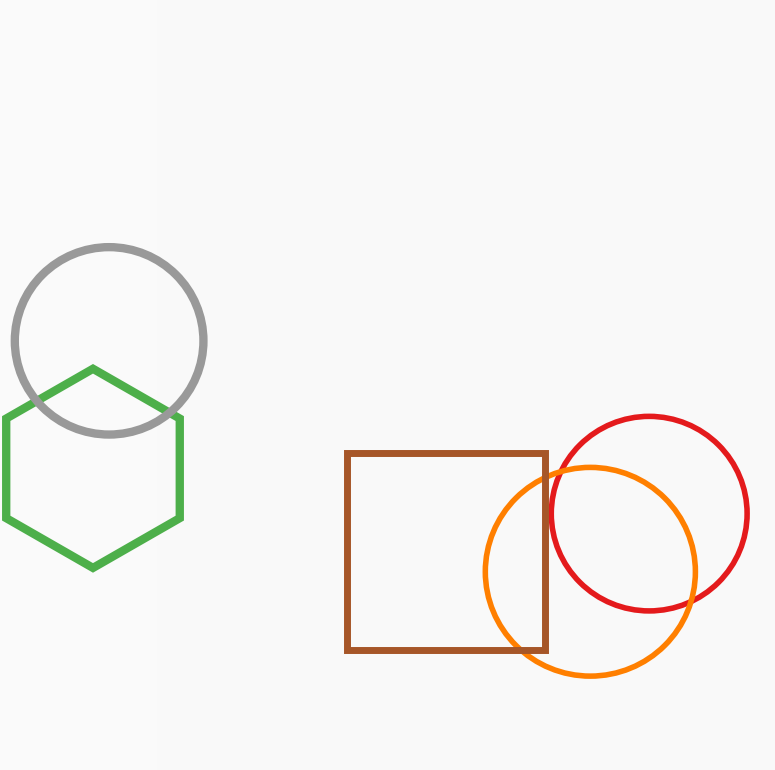[{"shape": "circle", "thickness": 2, "radius": 0.63, "center": [0.838, 0.333]}, {"shape": "hexagon", "thickness": 3, "radius": 0.65, "center": [0.12, 0.392]}, {"shape": "circle", "thickness": 2, "radius": 0.68, "center": [0.762, 0.257]}, {"shape": "square", "thickness": 2.5, "radius": 0.64, "center": [0.576, 0.284]}, {"shape": "circle", "thickness": 3, "radius": 0.61, "center": [0.141, 0.557]}]